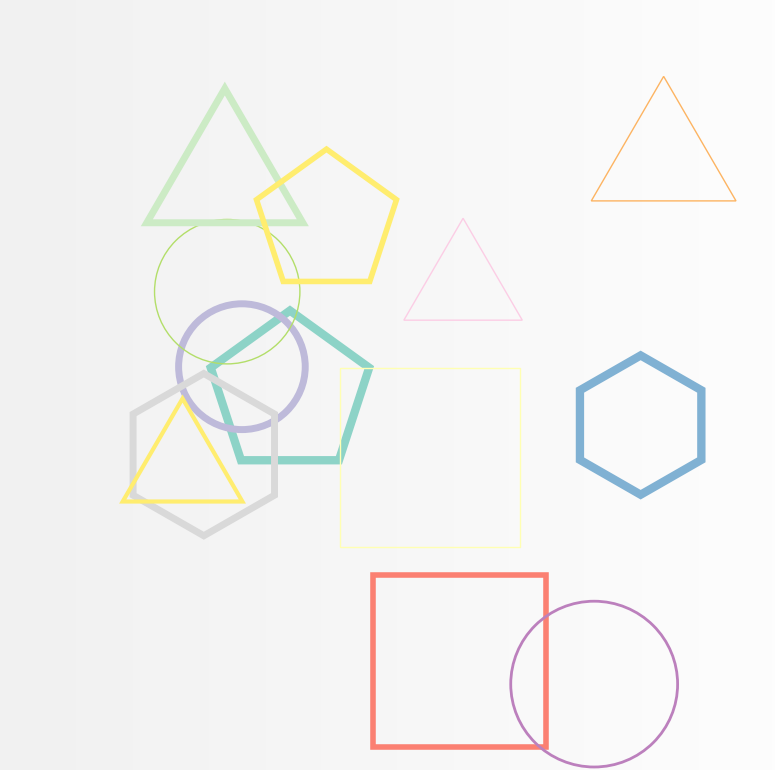[{"shape": "pentagon", "thickness": 3, "radius": 0.54, "center": [0.374, 0.489]}, {"shape": "square", "thickness": 0.5, "radius": 0.58, "center": [0.555, 0.406]}, {"shape": "circle", "thickness": 2.5, "radius": 0.41, "center": [0.312, 0.524]}, {"shape": "square", "thickness": 2, "radius": 0.56, "center": [0.593, 0.142]}, {"shape": "hexagon", "thickness": 3, "radius": 0.45, "center": [0.827, 0.448]}, {"shape": "triangle", "thickness": 0.5, "radius": 0.54, "center": [0.856, 0.793]}, {"shape": "circle", "thickness": 0.5, "radius": 0.47, "center": [0.293, 0.621]}, {"shape": "triangle", "thickness": 0.5, "radius": 0.44, "center": [0.598, 0.628]}, {"shape": "hexagon", "thickness": 2.5, "radius": 0.53, "center": [0.263, 0.41]}, {"shape": "circle", "thickness": 1, "radius": 0.54, "center": [0.767, 0.112]}, {"shape": "triangle", "thickness": 2.5, "radius": 0.58, "center": [0.29, 0.769]}, {"shape": "triangle", "thickness": 1.5, "radius": 0.45, "center": [0.236, 0.393]}, {"shape": "pentagon", "thickness": 2, "radius": 0.47, "center": [0.421, 0.711]}]